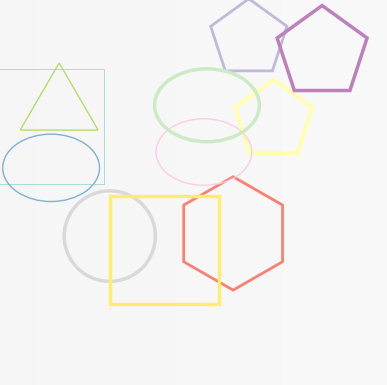[{"shape": "square", "thickness": 0.5, "radius": 0.75, "center": [0.118, 0.67]}, {"shape": "pentagon", "thickness": 3, "radius": 0.53, "center": [0.706, 0.688]}, {"shape": "pentagon", "thickness": 2, "radius": 0.52, "center": [0.642, 0.9]}, {"shape": "hexagon", "thickness": 2, "radius": 0.74, "center": [0.602, 0.394]}, {"shape": "oval", "thickness": 1, "radius": 0.62, "center": [0.132, 0.564]}, {"shape": "triangle", "thickness": 1, "radius": 0.58, "center": [0.153, 0.72]}, {"shape": "oval", "thickness": 1, "radius": 0.62, "center": [0.526, 0.605]}, {"shape": "circle", "thickness": 2.5, "radius": 0.59, "center": [0.283, 0.387]}, {"shape": "pentagon", "thickness": 2.5, "radius": 0.61, "center": [0.831, 0.864]}, {"shape": "oval", "thickness": 2.5, "radius": 0.68, "center": [0.534, 0.727]}, {"shape": "square", "thickness": 2.5, "radius": 0.7, "center": [0.425, 0.351]}]